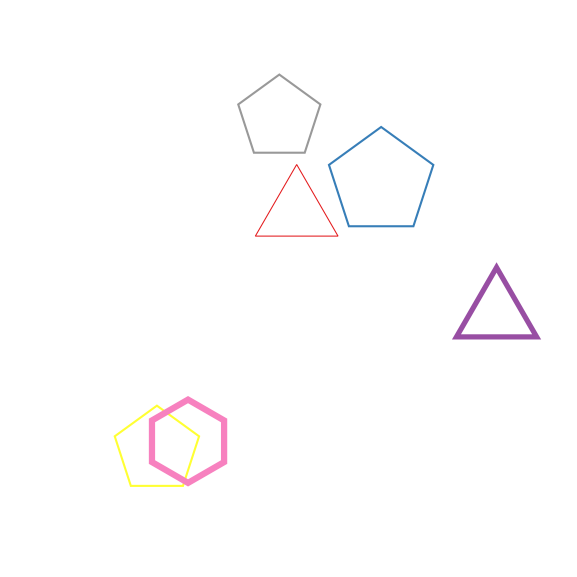[{"shape": "triangle", "thickness": 0.5, "radius": 0.41, "center": [0.514, 0.632]}, {"shape": "pentagon", "thickness": 1, "radius": 0.48, "center": [0.66, 0.684]}, {"shape": "triangle", "thickness": 2.5, "radius": 0.4, "center": [0.86, 0.456]}, {"shape": "pentagon", "thickness": 1, "radius": 0.38, "center": [0.272, 0.22]}, {"shape": "hexagon", "thickness": 3, "radius": 0.36, "center": [0.326, 0.235]}, {"shape": "pentagon", "thickness": 1, "radius": 0.37, "center": [0.484, 0.795]}]